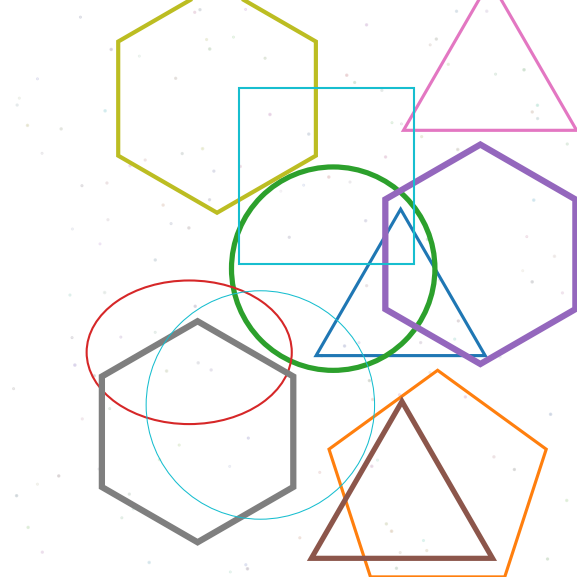[{"shape": "triangle", "thickness": 1.5, "radius": 0.85, "center": [0.694, 0.468]}, {"shape": "pentagon", "thickness": 1.5, "radius": 0.99, "center": [0.758, 0.16]}, {"shape": "circle", "thickness": 2.5, "radius": 0.88, "center": [0.577, 0.534]}, {"shape": "oval", "thickness": 1, "radius": 0.89, "center": [0.328, 0.389]}, {"shape": "hexagon", "thickness": 3, "radius": 0.95, "center": [0.832, 0.559]}, {"shape": "triangle", "thickness": 2.5, "radius": 0.91, "center": [0.696, 0.123]}, {"shape": "triangle", "thickness": 1.5, "radius": 0.87, "center": [0.849, 0.86]}, {"shape": "hexagon", "thickness": 3, "radius": 0.96, "center": [0.342, 0.252]}, {"shape": "hexagon", "thickness": 2, "radius": 0.99, "center": [0.376, 0.828]}, {"shape": "square", "thickness": 1, "radius": 0.76, "center": [0.566, 0.694]}, {"shape": "circle", "thickness": 0.5, "radius": 0.99, "center": [0.451, 0.298]}]